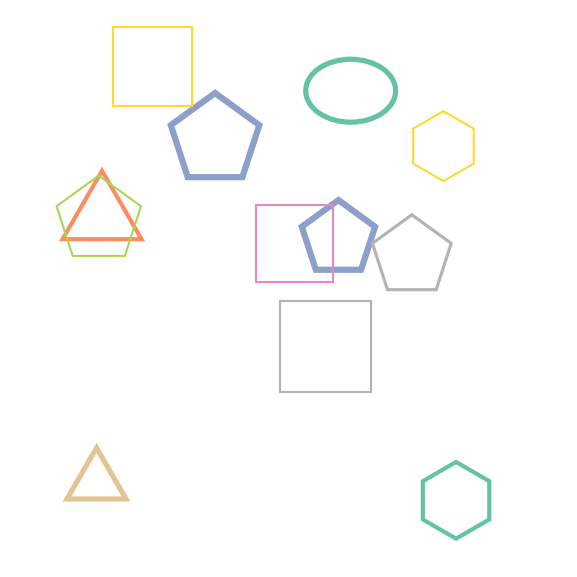[{"shape": "hexagon", "thickness": 2, "radius": 0.33, "center": [0.79, 0.133]}, {"shape": "oval", "thickness": 2.5, "radius": 0.39, "center": [0.607, 0.842]}, {"shape": "triangle", "thickness": 2, "radius": 0.39, "center": [0.177, 0.625]}, {"shape": "pentagon", "thickness": 3, "radius": 0.4, "center": [0.372, 0.758]}, {"shape": "pentagon", "thickness": 3, "radius": 0.33, "center": [0.586, 0.586]}, {"shape": "square", "thickness": 1, "radius": 0.33, "center": [0.51, 0.577]}, {"shape": "pentagon", "thickness": 1, "radius": 0.38, "center": [0.171, 0.618]}, {"shape": "square", "thickness": 1, "radius": 0.34, "center": [0.264, 0.884]}, {"shape": "hexagon", "thickness": 1, "radius": 0.3, "center": [0.768, 0.746]}, {"shape": "triangle", "thickness": 2.5, "radius": 0.3, "center": [0.167, 0.165]}, {"shape": "pentagon", "thickness": 1.5, "radius": 0.36, "center": [0.713, 0.556]}, {"shape": "square", "thickness": 1, "radius": 0.39, "center": [0.564, 0.4]}]